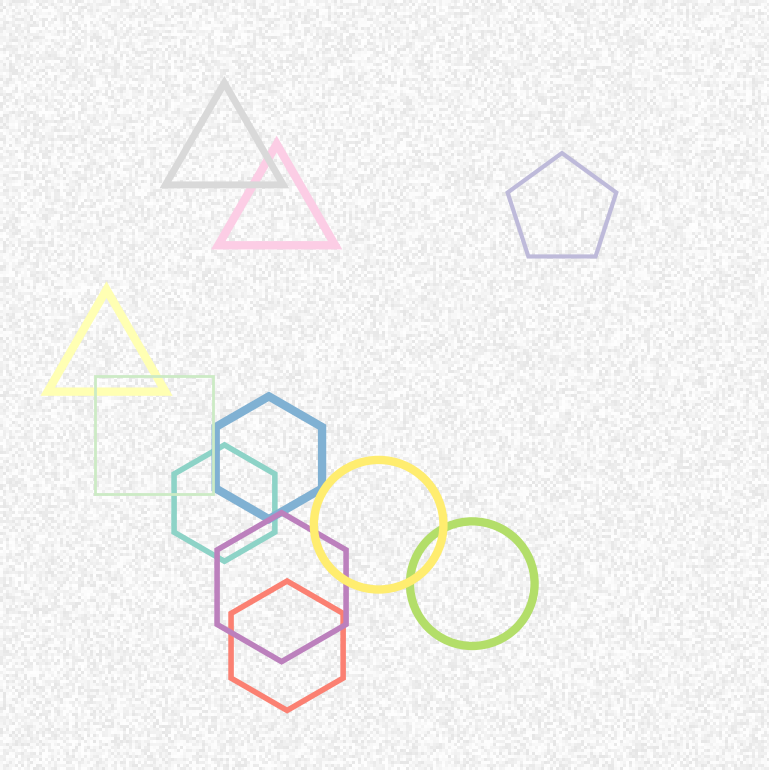[{"shape": "hexagon", "thickness": 2, "radius": 0.38, "center": [0.292, 0.347]}, {"shape": "triangle", "thickness": 3, "radius": 0.44, "center": [0.138, 0.536]}, {"shape": "pentagon", "thickness": 1.5, "radius": 0.37, "center": [0.73, 0.727]}, {"shape": "hexagon", "thickness": 2, "radius": 0.42, "center": [0.373, 0.161]}, {"shape": "hexagon", "thickness": 3, "radius": 0.4, "center": [0.349, 0.406]}, {"shape": "circle", "thickness": 3, "radius": 0.4, "center": [0.613, 0.242]}, {"shape": "triangle", "thickness": 3, "radius": 0.44, "center": [0.359, 0.725]}, {"shape": "triangle", "thickness": 2.5, "radius": 0.44, "center": [0.291, 0.804]}, {"shape": "hexagon", "thickness": 2, "radius": 0.48, "center": [0.366, 0.237]}, {"shape": "square", "thickness": 1, "radius": 0.38, "center": [0.2, 0.435]}, {"shape": "circle", "thickness": 3, "radius": 0.42, "center": [0.492, 0.319]}]